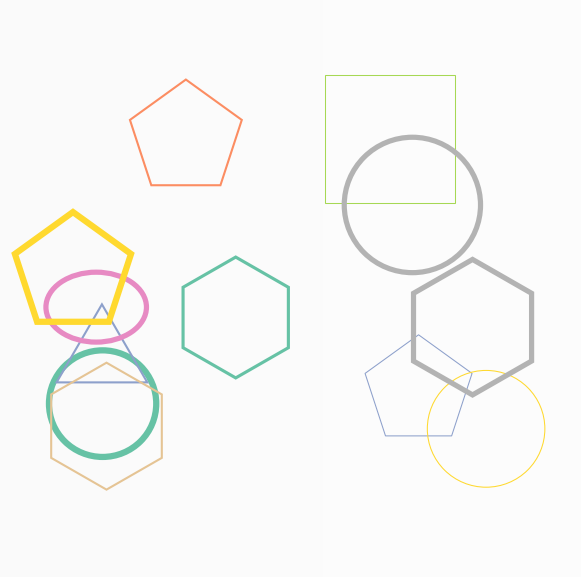[{"shape": "hexagon", "thickness": 1.5, "radius": 0.52, "center": [0.406, 0.449]}, {"shape": "circle", "thickness": 3, "radius": 0.46, "center": [0.177, 0.3]}, {"shape": "pentagon", "thickness": 1, "radius": 0.51, "center": [0.32, 0.76]}, {"shape": "triangle", "thickness": 1, "radius": 0.45, "center": [0.175, 0.382]}, {"shape": "pentagon", "thickness": 0.5, "radius": 0.48, "center": [0.72, 0.323]}, {"shape": "oval", "thickness": 2.5, "radius": 0.43, "center": [0.165, 0.467]}, {"shape": "square", "thickness": 0.5, "radius": 0.56, "center": [0.671, 0.759]}, {"shape": "circle", "thickness": 0.5, "radius": 0.51, "center": [0.836, 0.257]}, {"shape": "pentagon", "thickness": 3, "radius": 0.53, "center": [0.126, 0.527]}, {"shape": "hexagon", "thickness": 1, "radius": 0.55, "center": [0.183, 0.261]}, {"shape": "circle", "thickness": 2.5, "radius": 0.59, "center": [0.709, 0.644]}, {"shape": "hexagon", "thickness": 2.5, "radius": 0.59, "center": [0.813, 0.433]}]